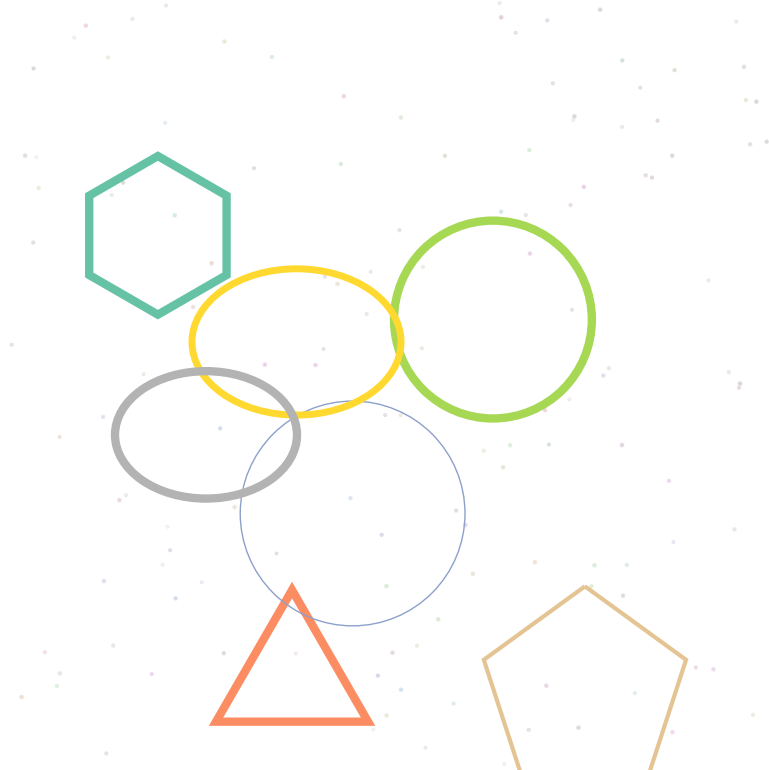[{"shape": "hexagon", "thickness": 3, "radius": 0.51, "center": [0.205, 0.694]}, {"shape": "triangle", "thickness": 3, "radius": 0.57, "center": [0.379, 0.12]}, {"shape": "circle", "thickness": 0.5, "radius": 0.73, "center": [0.458, 0.333]}, {"shape": "circle", "thickness": 3, "radius": 0.64, "center": [0.64, 0.585]}, {"shape": "oval", "thickness": 2.5, "radius": 0.68, "center": [0.385, 0.556]}, {"shape": "pentagon", "thickness": 1.5, "radius": 0.69, "center": [0.76, 0.1]}, {"shape": "oval", "thickness": 3, "radius": 0.59, "center": [0.268, 0.435]}]